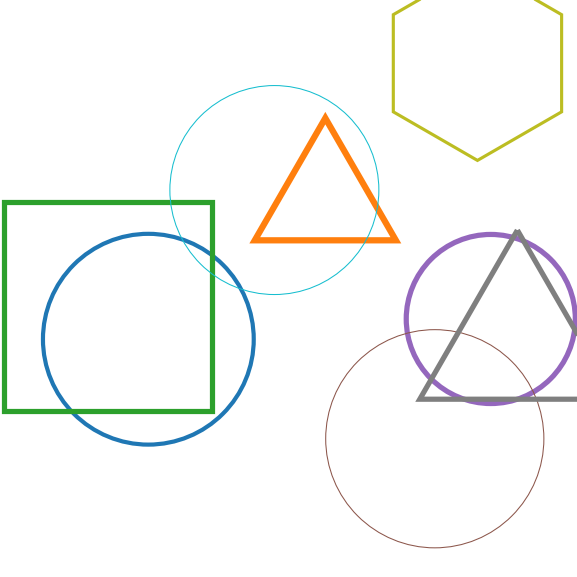[{"shape": "circle", "thickness": 2, "radius": 0.91, "center": [0.257, 0.412]}, {"shape": "triangle", "thickness": 3, "radius": 0.71, "center": [0.563, 0.654]}, {"shape": "square", "thickness": 2.5, "radius": 0.9, "center": [0.187, 0.469]}, {"shape": "circle", "thickness": 2.5, "radius": 0.73, "center": [0.85, 0.447]}, {"shape": "circle", "thickness": 0.5, "radius": 0.94, "center": [0.753, 0.239]}, {"shape": "triangle", "thickness": 2.5, "radius": 0.98, "center": [0.896, 0.405]}, {"shape": "hexagon", "thickness": 1.5, "radius": 0.84, "center": [0.827, 0.89]}, {"shape": "circle", "thickness": 0.5, "radius": 0.9, "center": [0.475, 0.67]}]